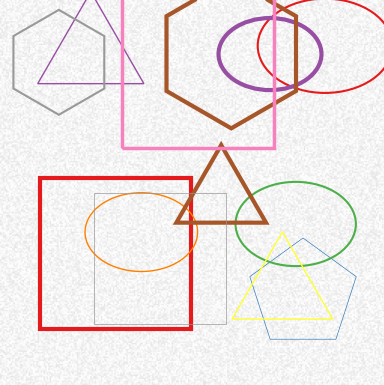[{"shape": "square", "thickness": 3, "radius": 0.98, "center": [0.301, 0.342]}, {"shape": "oval", "thickness": 1.5, "radius": 0.87, "center": [0.844, 0.881]}, {"shape": "pentagon", "thickness": 0.5, "radius": 0.73, "center": [0.787, 0.236]}, {"shape": "oval", "thickness": 1.5, "radius": 0.78, "center": [0.768, 0.418]}, {"shape": "oval", "thickness": 3, "radius": 0.67, "center": [0.701, 0.86]}, {"shape": "triangle", "thickness": 1, "radius": 0.8, "center": [0.236, 0.862]}, {"shape": "oval", "thickness": 1, "radius": 0.73, "center": [0.367, 0.397]}, {"shape": "triangle", "thickness": 1, "radius": 0.75, "center": [0.734, 0.247]}, {"shape": "hexagon", "thickness": 3, "radius": 0.97, "center": [0.601, 0.861]}, {"shape": "triangle", "thickness": 3, "radius": 0.67, "center": [0.574, 0.489]}, {"shape": "square", "thickness": 2.5, "radius": 0.99, "center": [0.514, 0.814]}, {"shape": "hexagon", "thickness": 1.5, "radius": 0.68, "center": [0.153, 0.838]}, {"shape": "square", "thickness": 0.5, "radius": 0.85, "center": [0.415, 0.328]}]